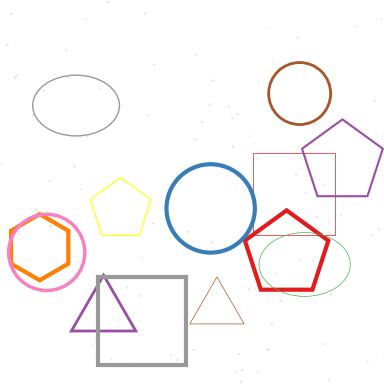[{"shape": "square", "thickness": 0.5, "radius": 0.53, "center": [0.763, 0.496]}, {"shape": "pentagon", "thickness": 3, "radius": 0.57, "center": [0.744, 0.34]}, {"shape": "circle", "thickness": 3, "radius": 0.57, "center": [0.547, 0.459]}, {"shape": "oval", "thickness": 0.5, "radius": 0.59, "center": [0.791, 0.313]}, {"shape": "pentagon", "thickness": 1.5, "radius": 0.55, "center": [0.889, 0.58]}, {"shape": "triangle", "thickness": 2, "radius": 0.48, "center": [0.269, 0.189]}, {"shape": "hexagon", "thickness": 3, "radius": 0.43, "center": [0.103, 0.358]}, {"shape": "pentagon", "thickness": 1, "radius": 0.41, "center": [0.313, 0.456]}, {"shape": "triangle", "thickness": 0.5, "radius": 0.41, "center": [0.564, 0.199]}, {"shape": "circle", "thickness": 2, "radius": 0.4, "center": [0.778, 0.757]}, {"shape": "circle", "thickness": 2.5, "radius": 0.49, "center": [0.121, 0.344]}, {"shape": "oval", "thickness": 1, "radius": 0.56, "center": [0.198, 0.726]}, {"shape": "square", "thickness": 3, "radius": 0.57, "center": [0.369, 0.167]}]